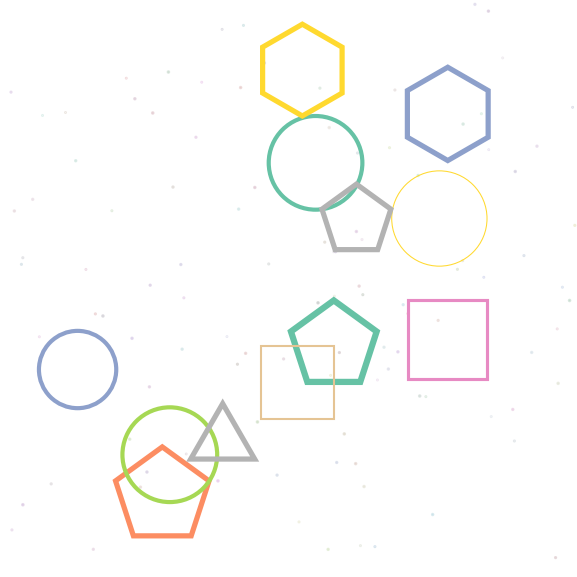[{"shape": "pentagon", "thickness": 3, "radius": 0.39, "center": [0.578, 0.401]}, {"shape": "circle", "thickness": 2, "radius": 0.41, "center": [0.546, 0.717]}, {"shape": "pentagon", "thickness": 2.5, "radius": 0.43, "center": [0.281, 0.14]}, {"shape": "hexagon", "thickness": 2.5, "radius": 0.4, "center": [0.775, 0.802]}, {"shape": "circle", "thickness": 2, "radius": 0.33, "center": [0.134, 0.359]}, {"shape": "square", "thickness": 1.5, "radius": 0.34, "center": [0.775, 0.411]}, {"shape": "circle", "thickness": 2, "radius": 0.41, "center": [0.294, 0.212]}, {"shape": "hexagon", "thickness": 2.5, "radius": 0.4, "center": [0.524, 0.878]}, {"shape": "circle", "thickness": 0.5, "radius": 0.41, "center": [0.761, 0.621]}, {"shape": "square", "thickness": 1, "radius": 0.32, "center": [0.515, 0.336]}, {"shape": "triangle", "thickness": 2.5, "radius": 0.32, "center": [0.386, 0.236]}, {"shape": "pentagon", "thickness": 2.5, "radius": 0.31, "center": [0.617, 0.618]}]